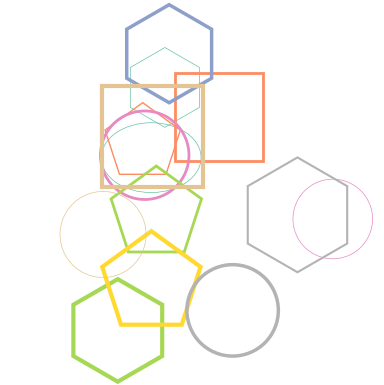[{"shape": "oval", "thickness": 0.5, "radius": 0.65, "center": [0.393, 0.591]}, {"shape": "hexagon", "thickness": 0.5, "radius": 0.52, "center": [0.428, 0.773]}, {"shape": "pentagon", "thickness": 1, "radius": 0.51, "center": [0.371, 0.63]}, {"shape": "square", "thickness": 2, "radius": 0.57, "center": [0.57, 0.697]}, {"shape": "hexagon", "thickness": 2.5, "radius": 0.64, "center": [0.439, 0.86]}, {"shape": "circle", "thickness": 0.5, "radius": 0.52, "center": [0.864, 0.431]}, {"shape": "circle", "thickness": 2, "radius": 0.57, "center": [0.376, 0.597]}, {"shape": "pentagon", "thickness": 2, "radius": 0.62, "center": [0.406, 0.445]}, {"shape": "hexagon", "thickness": 3, "radius": 0.67, "center": [0.306, 0.142]}, {"shape": "pentagon", "thickness": 3, "radius": 0.67, "center": [0.393, 0.265]}, {"shape": "circle", "thickness": 0.5, "radius": 0.56, "center": [0.268, 0.391]}, {"shape": "square", "thickness": 3, "radius": 0.66, "center": [0.397, 0.646]}, {"shape": "hexagon", "thickness": 1.5, "radius": 0.75, "center": [0.773, 0.442]}, {"shape": "circle", "thickness": 2.5, "radius": 0.59, "center": [0.604, 0.194]}]